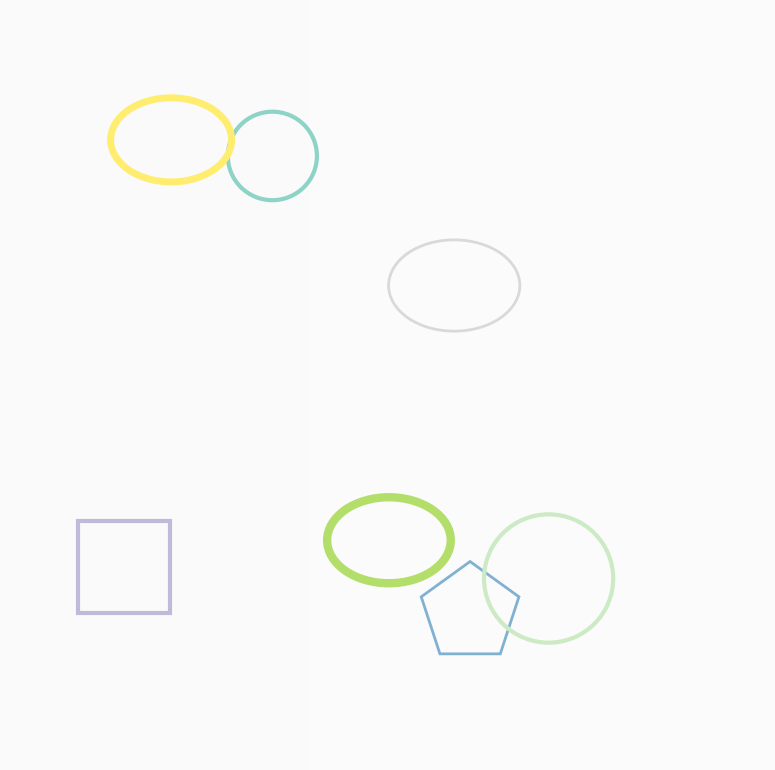[{"shape": "circle", "thickness": 1.5, "radius": 0.29, "center": [0.351, 0.797]}, {"shape": "square", "thickness": 1.5, "radius": 0.3, "center": [0.16, 0.264]}, {"shape": "pentagon", "thickness": 1, "radius": 0.33, "center": [0.607, 0.204]}, {"shape": "oval", "thickness": 3, "radius": 0.4, "center": [0.502, 0.298]}, {"shape": "oval", "thickness": 1, "radius": 0.42, "center": [0.586, 0.629]}, {"shape": "circle", "thickness": 1.5, "radius": 0.42, "center": [0.708, 0.249]}, {"shape": "oval", "thickness": 2.5, "radius": 0.39, "center": [0.221, 0.818]}]